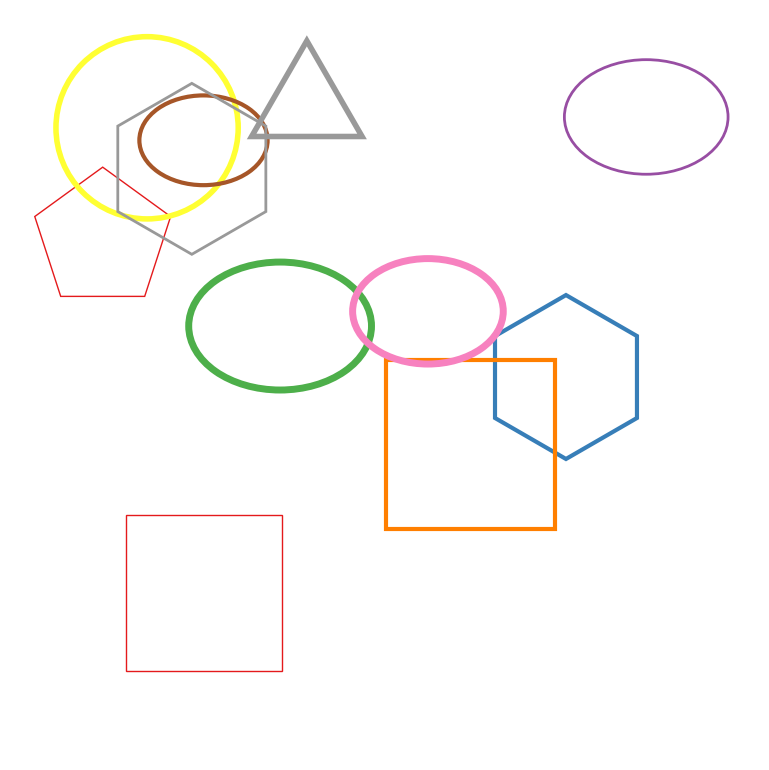[{"shape": "pentagon", "thickness": 0.5, "radius": 0.46, "center": [0.133, 0.69]}, {"shape": "square", "thickness": 0.5, "radius": 0.51, "center": [0.265, 0.23]}, {"shape": "hexagon", "thickness": 1.5, "radius": 0.53, "center": [0.735, 0.51]}, {"shape": "oval", "thickness": 2.5, "radius": 0.59, "center": [0.364, 0.577]}, {"shape": "oval", "thickness": 1, "radius": 0.53, "center": [0.839, 0.848]}, {"shape": "square", "thickness": 1.5, "radius": 0.55, "center": [0.611, 0.423]}, {"shape": "circle", "thickness": 2, "radius": 0.59, "center": [0.191, 0.834]}, {"shape": "oval", "thickness": 1.5, "radius": 0.42, "center": [0.264, 0.818]}, {"shape": "oval", "thickness": 2.5, "radius": 0.49, "center": [0.556, 0.596]}, {"shape": "hexagon", "thickness": 1, "radius": 0.56, "center": [0.249, 0.781]}, {"shape": "triangle", "thickness": 2, "radius": 0.41, "center": [0.398, 0.864]}]